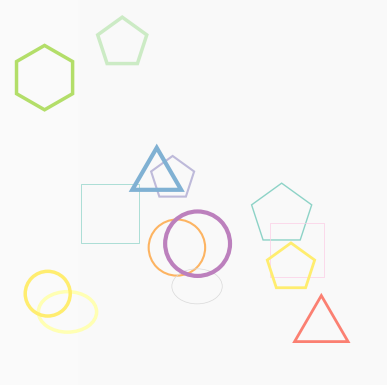[{"shape": "square", "thickness": 0.5, "radius": 0.38, "center": [0.284, 0.446]}, {"shape": "pentagon", "thickness": 1, "radius": 0.41, "center": [0.727, 0.443]}, {"shape": "oval", "thickness": 2.5, "radius": 0.38, "center": [0.174, 0.19]}, {"shape": "pentagon", "thickness": 1.5, "radius": 0.29, "center": [0.445, 0.537]}, {"shape": "triangle", "thickness": 2, "radius": 0.4, "center": [0.829, 0.153]}, {"shape": "triangle", "thickness": 3, "radius": 0.36, "center": [0.404, 0.543]}, {"shape": "circle", "thickness": 1.5, "radius": 0.36, "center": [0.457, 0.357]}, {"shape": "hexagon", "thickness": 2.5, "radius": 0.42, "center": [0.115, 0.798]}, {"shape": "square", "thickness": 0.5, "radius": 0.35, "center": [0.766, 0.352]}, {"shape": "oval", "thickness": 0.5, "radius": 0.33, "center": [0.509, 0.256]}, {"shape": "circle", "thickness": 3, "radius": 0.42, "center": [0.51, 0.367]}, {"shape": "pentagon", "thickness": 2.5, "radius": 0.33, "center": [0.315, 0.889]}, {"shape": "circle", "thickness": 2.5, "radius": 0.29, "center": [0.123, 0.237]}, {"shape": "pentagon", "thickness": 2, "radius": 0.32, "center": [0.751, 0.305]}]